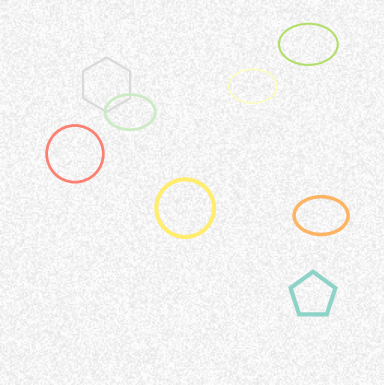[{"shape": "pentagon", "thickness": 3, "radius": 0.31, "center": [0.813, 0.233]}, {"shape": "oval", "thickness": 1, "radius": 0.31, "center": [0.657, 0.776]}, {"shape": "circle", "thickness": 2, "radius": 0.37, "center": [0.195, 0.6]}, {"shape": "oval", "thickness": 2.5, "radius": 0.35, "center": [0.834, 0.44]}, {"shape": "oval", "thickness": 1.5, "radius": 0.38, "center": [0.801, 0.885]}, {"shape": "hexagon", "thickness": 1.5, "radius": 0.35, "center": [0.277, 0.78]}, {"shape": "oval", "thickness": 2, "radius": 0.33, "center": [0.338, 0.709]}, {"shape": "circle", "thickness": 3, "radius": 0.37, "center": [0.481, 0.459]}]